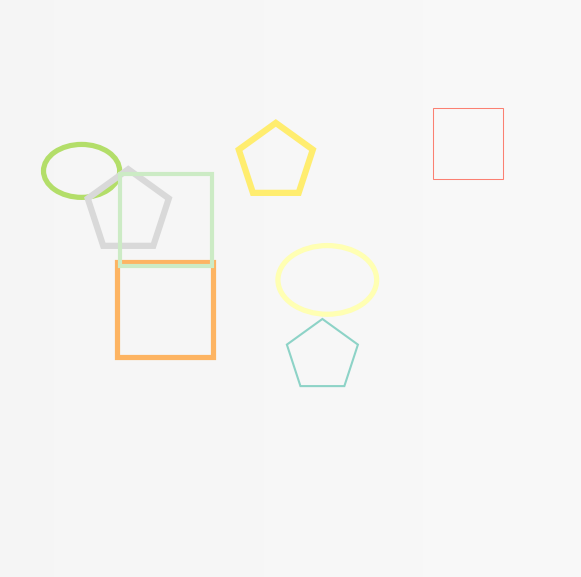[{"shape": "pentagon", "thickness": 1, "radius": 0.32, "center": [0.555, 0.383]}, {"shape": "oval", "thickness": 2.5, "radius": 0.42, "center": [0.563, 0.514]}, {"shape": "square", "thickness": 0.5, "radius": 0.3, "center": [0.805, 0.751]}, {"shape": "square", "thickness": 2.5, "radius": 0.41, "center": [0.284, 0.463]}, {"shape": "oval", "thickness": 2.5, "radius": 0.33, "center": [0.14, 0.703]}, {"shape": "pentagon", "thickness": 3, "radius": 0.37, "center": [0.221, 0.633]}, {"shape": "square", "thickness": 2, "radius": 0.4, "center": [0.286, 0.618]}, {"shape": "pentagon", "thickness": 3, "radius": 0.33, "center": [0.474, 0.719]}]